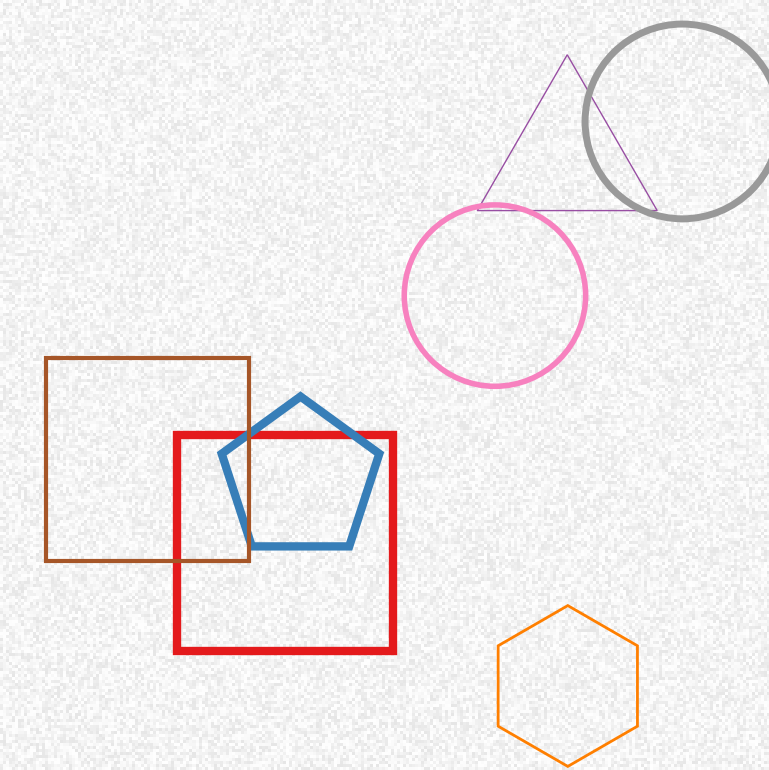[{"shape": "square", "thickness": 3, "radius": 0.7, "center": [0.37, 0.295]}, {"shape": "pentagon", "thickness": 3, "radius": 0.54, "center": [0.39, 0.377]}, {"shape": "triangle", "thickness": 0.5, "radius": 0.67, "center": [0.737, 0.794]}, {"shape": "hexagon", "thickness": 1, "radius": 0.52, "center": [0.737, 0.109]}, {"shape": "square", "thickness": 1.5, "radius": 0.66, "center": [0.191, 0.403]}, {"shape": "circle", "thickness": 2, "radius": 0.59, "center": [0.643, 0.616]}, {"shape": "circle", "thickness": 2.5, "radius": 0.63, "center": [0.886, 0.842]}]